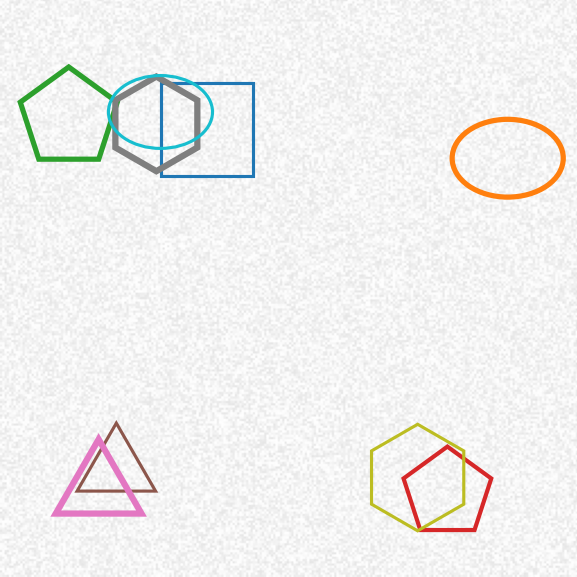[{"shape": "square", "thickness": 1.5, "radius": 0.4, "center": [0.358, 0.775]}, {"shape": "oval", "thickness": 2.5, "radius": 0.48, "center": [0.879, 0.725]}, {"shape": "pentagon", "thickness": 2.5, "radius": 0.44, "center": [0.119, 0.795]}, {"shape": "pentagon", "thickness": 2, "radius": 0.4, "center": [0.775, 0.146]}, {"shape": "triangle", "thickness": 1.5, "radius": 0.39, "center": [0.201, 0.188]}, {"shape": "triangle", "thickness": 3, "radius": 0.43, "center": [0.171, 0.153]}, {"shape": "hexagon", "thickness": 3, "radius": 0.41, "center": [0.271, 0.785]}, {"shape": "hexagon", "thickness": 1.5, "radius": 0.46, "center": [0.723, 0.172]}, {"shape": "oval", "thickness": 1.5, "radius": 0.45, "center": [0.278, 0.805]}]